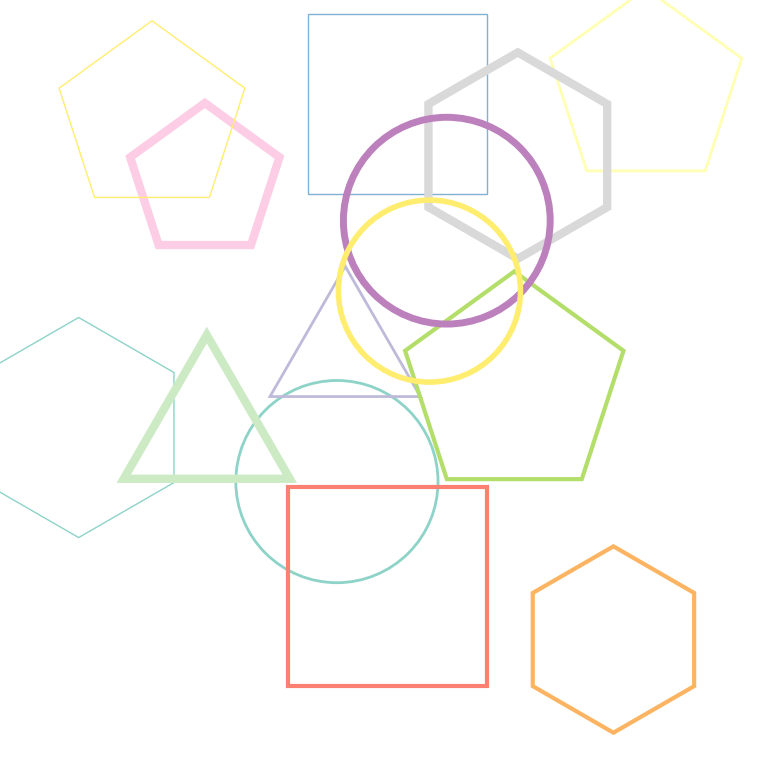[{"shape": "circle", "thickness": 1, "radius": 0.66, "center": [0.438, 0.375]}, {"shape": "hexagon", "thickness": 0.5, "radius": 0.71, "center": [0.102, 0.445]}, {"shape": "pentagon", "thickness": 1, "radius": 0.65, "center": [0.839, 0.884]}, {"shape": "triangle", "thickness": 1, "radius": 0.56, "center": [0.448, 0.541]}, {"shape": "square", "thickness": 1.5, "radius": 0.64, "center": [0.503, 0.239]}, {"shape": "square", "thickness": 0.5, "radius": 0.58, "center": [0.517, 0.865]}, {"shape": "hexagon", "thickness": 1.5, "radius": 0.61, "center": [0.797, 0.169]}, {"shape": "pentagon", "thickness": 1.5, "radius": 0.75, "center": [0.668, 0.498]}, {"shape": "pentagon", "thickness": 3, "radius": 0.51, "center": [0.266, 0.764]}, {"shape": "hexagon", "thickness": 3, "radius": 0.67, "center": [0.672, 0.798]}, {"shape": "circle", "thickness": 2.5, "radius": 0.67, "center": [0.58, 0.713]}, {"shape": "triangle", "thickness": 3, "radius": 0.62, "center": [0.269, 0.44]}, {"shape": "circle", "thickness": 2, "radius": 0.59, "center": [0.558, 0.622]}, {"shape": "pentagon", "thickness": 0.5, "radius": 0.63, "center": [0.197, 0.846]}]